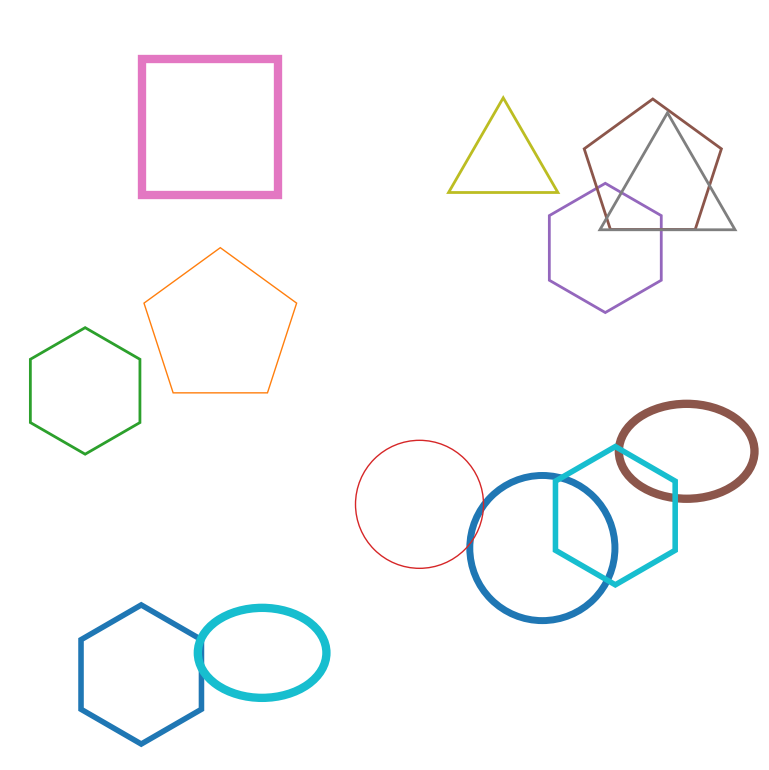[{"shape": "hexagon", "thickness": 2, "radius": 0.45, "center": [0.183, 0.124]}, {"shape": "circle", "thickness": 2.5, "radius": 0.47, "center": [0.704, 0.288]}, {"shape": "pentagon", "thickness": 0.5, "radius": 0.52, "center": [0.286, 0.574]}, {"shape": "hexagon", "thickness": 1, "radius": 0.41, "center": [0.111, 0.492]}, {"shape": "circle", "thickness": 0.5, "radius": 0.42, "center": [0.545, 0.345]}, {"shape": "hexagon", "thickness": 1, "radius": 0.42, "center": [0.786, 0.678]}, {"shape": "oval", "thickness": 3, "radius": 0.44, "center": [0.892, 0.414]}, {"shape": "pentagon", "thickness": 1, "radius": 0.47, "center": [0.848, 0.778]}, {"shape": "square", "thickness": 3, "radius": 0.44, "center": [0.273, 0.835]}, {"shape": "triangle", "thickness": 1, "radius": 0.51, "center": [0.867, 0.752]}, {"shape": "triangle", "thickness": 1, "radius": 0.41, "center": [0.654, 0.791]}, {"shape": "hexagon", "thickness": 2, "radius": 0.45, "center": [0.799, 0.33]}, {"shape": "oval", "thickness": 3, "radius": 0.42, "center": [0.34, 0.152]}]